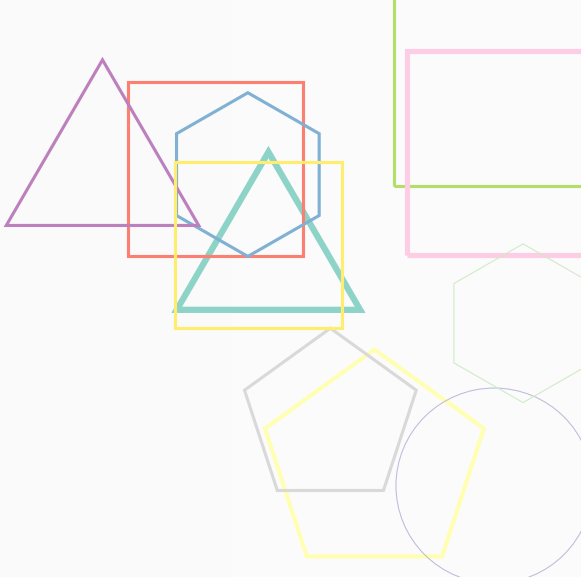[{"shape": "triangle", "thickness": 3, "radius": 0.91, "center": [0.462, 0.554]}, {"shape": "pentagon", "thickness": 2, "radius": 0.99, "center": [0.644, 0.196]}, {"shape": "circle", "thickness": 0.5, "radius": 0.85, "center": [0.85, 0.158]}, {"shape": "square", "thickness": 1.5, "radius": 0.75, "center": [0.371, 0.706]}, {"shape": "hexagon", "thickness": 1.5, "radius": 0.71, "center": [0.426, 0.697]}, {"shape": "square", "thickness": 1.5, "radius": 0.82, "center": [0.842, 0.841]}, {"shape": "square", "thickness": 2.5, "radius": 0.88, "center": [0.877, 0.734]}, {"shape": "pentagon", "thickness": 1.5, "radius": 0.78, "center": [0.568, 0.275]}, {"shape": "triangle", "thickness": 1.5, "radius": 0.96, "center": [0.176, 0.704]}, {"shape": "hexagon", "thickness": 0.5, "radius": 0.69, "center": [0.9, 0.439]}, {"shape": "square", "thickness": 1.5, "radius": 0.72, "center": [0.444, 0.575]}]